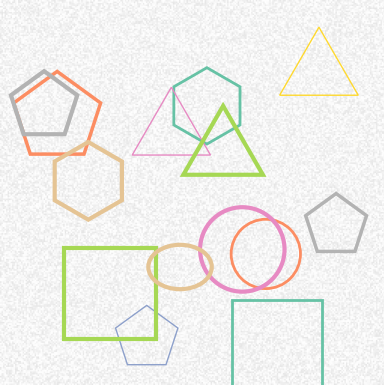[{"shape": "hexagon", "thickness": 2, "radius": 0.5, "center": [0.537, 0.725]}, {"shape": "square", "thickness": 2, "radius": 0.58, "center": [0.719, 0.103]}, {"shape": "circle", "thickness": 2, "radius": 0.45, "center": [0.69, 0.34]}, {"shape": "pentagon", "thickness": 2.5, "radius": 0.59, "center": [0.148, 0.696]}, {"shape": "pentagon", "thickness": 1, "radius": 0.43, "center": [0.381, 0.122]}, {"shape": "circle", "thickness": 3, "radius": 0.55, "center": [0.629, 0.352]}, {"shape": "triangle", "thickness": 1, "radius": 0.59, "center": [0.445, 0.656]}, {"shape": "triangle", "thickness": 3, "radius": 0.6, "center": [0.58, 0.606]}, {"shape": "square", "thickness": 3, "radius": 0.59, "center": [0.286, 0.237]}, {"shape": "triangle", "thickness": 1, "radius": 0.59, "center": [0.828, 0.812]}, {"shape": "oval", "thickness": 3, "radius": 0.41, "center": [0.468, 0.306]}, {"shape": "hexagon", "thickness": 3, "radius": 0.5, "center": [0.229, 0.53]}, {"shape": "pentagon", "thickness": 3, "radius": 0.45, "center": [0.115, 0.725]}, {"shape": "pentagon", "thickness": 2.5, "radius": 0.42, "center": [0.873, 0.414]}]